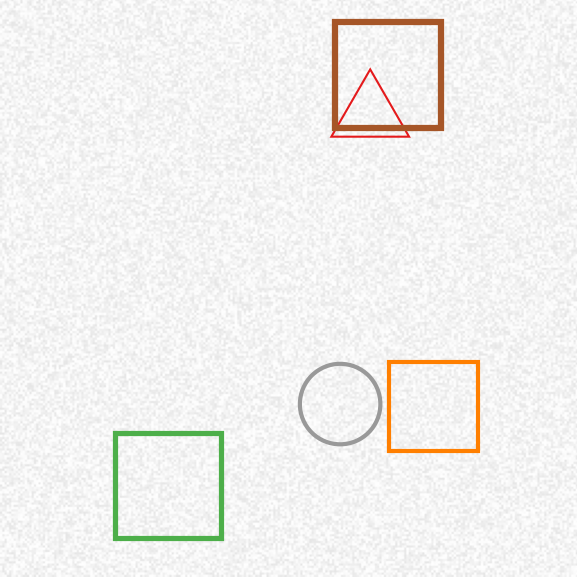[{"shape": "triangle", "thickness": 1, "radius": 0.39, "center": [0.641, 0.801]}, {"shape": "square", "thickness": 2.5, "radius": 0.46, "center": [0.291, 0.159]}, {"shape": "square", "thickness": 2, "radius": 0.38, "center": [0.75, 0.296]}, {"shape": "square", "thickness": 3, "radius": 0.46, "center": [0.671, 0.87]}, {"shape": "circle", "thickness": 2, "radius": 0.35, "center": [0.589, 0.299]}]